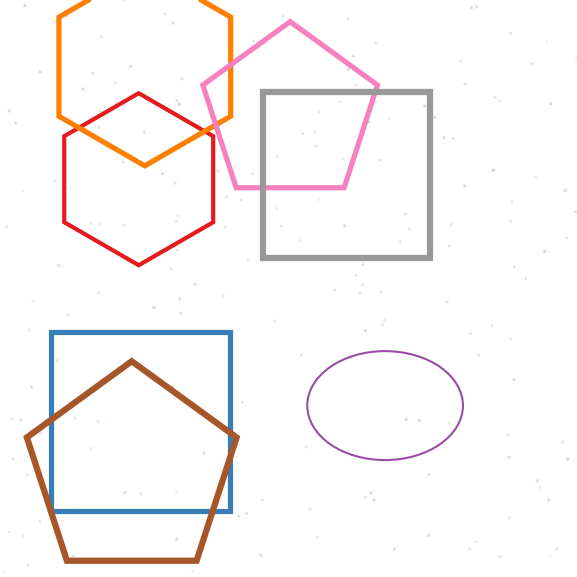[{"shape": "hexagon", "thickness": 2, "radius": 0.74, "center": [0.24, 0.689]}, {"shape": "square", "thickness": 2.5, "radius": 0.77, "center": [0.243, 0.269]}, {"shape": "oval", "thickness": 1, "radius": 0.67, "center": [0.667, 0.297]}, {"shape": "hexagon", "thickness": 2.5, "radius": 0.86, "center": [0.251, 0.884]}, {"shape": "pentagon", "thickness": 3, "radius": 0.95, "center": [0.228, 0.183]}, {"shape": "pentagon", "thickness": 2.5, "radius": 0.8, "center": [0.502, 0.803]}, {"shape": "square", "thickness": 3, "radius": 0.72, "center": [0.6, 0.696]}]